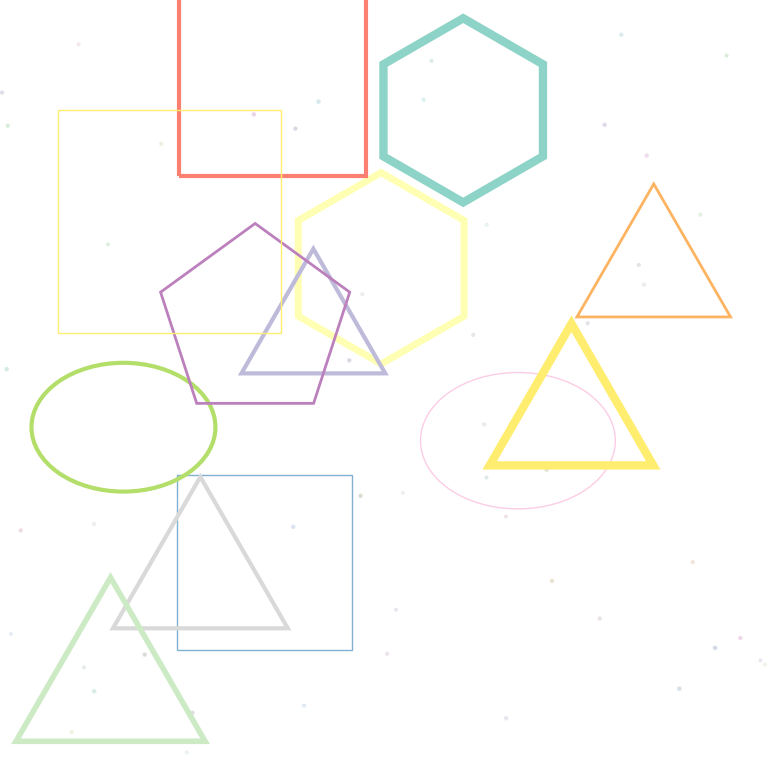[{"shape": "hexagon", "thickness": 3, "radius": 0.6, "center": [0.602, 0.857]}, {"shape": "hexagon", "thickness": 2.5, "radius": 0.62, "center": [0.495, 0.652]}, {"shape": "triangle", "thickness": 1.5, "radius": 0.54, "center": [0.407, 0.569]}, {"shape": "square", "thickness": 1.5, "radius": 0.61, "center": [0.354, 0.892]}, {"shape": "square", "thickness": 0.5, "radius": 0.57, "center": [0.343, 0.269]}, {"shape": "triangle", "thickness": 1, "radius": 0.58, "center": [0.849, 0.646]}, {"shape": "oval", "thickness": 1.5, "radius": 0.6, "center": [0.16, 0.445]}, {"shape": "oval", "thickness": 0.5, "radius": 0.63, "center": [0.673, 0.428]}, {"shape": "triangle", "thickness": 1.5, "radius": 0.66, "center": [0.26, 0.25]}, {"shape": "pentagon", "thickness": 1, "radius": 0.65, "center": [0.331, 0.581]}, {"shape": "triangle", "thickness": 2, "radius": 0.71, "center": [0.144, 0.108]}, {"shape": "square", "thickness": 0.5, "radius": 0.72, "center": [0.22, 0.713]}, {"shape": "triangle", "thickness": 3, "radius": 0.61, "center": [0.742, 0.457]}]